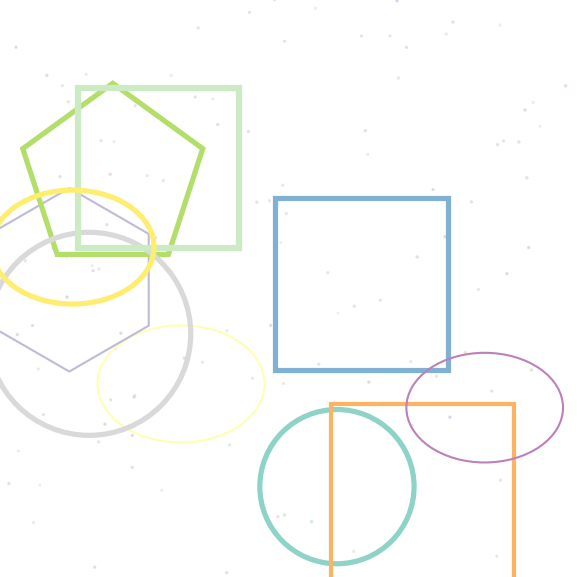[{"shape": "circle", "thickness": 2.5, "radius": 0.67, "center": [0.583, 0.157]}, {"shape": "oval", "thickness": 1, "radius": 0.72, "center": [0.313, 0.334]}, {"shape": "hexagon", "thickness": 1, "radius": 0.79, "center": [0.12, 0.515]}, {"shape": "square", "thickness": 2.5, "radius": 0.75, "center": [0.626, 0.508]}, {"shape": "square", "thickness": 2, "radius": 0.79, "center": [0.732, 0.141]}, {"shape": "pentagon", "thickness": 2.5, "radius": 0.82, "center": [0.195, 0.691]}, {"shape": "circle", "thickness": 2.5, "radius": 0.88, "center": [0.154, 0.421]}, {"shape": "oval", "thickness": 1, "radius": 0.68, "center": [0.839, 0.293]}, {"shape": "square", "thickness": 3, "radius": 0.69, "center": [0.274, 0.708]}, {"shape": "oval", "thickness": 2.5, "radius": 0.7, "center": [0.126, 0.571]}]